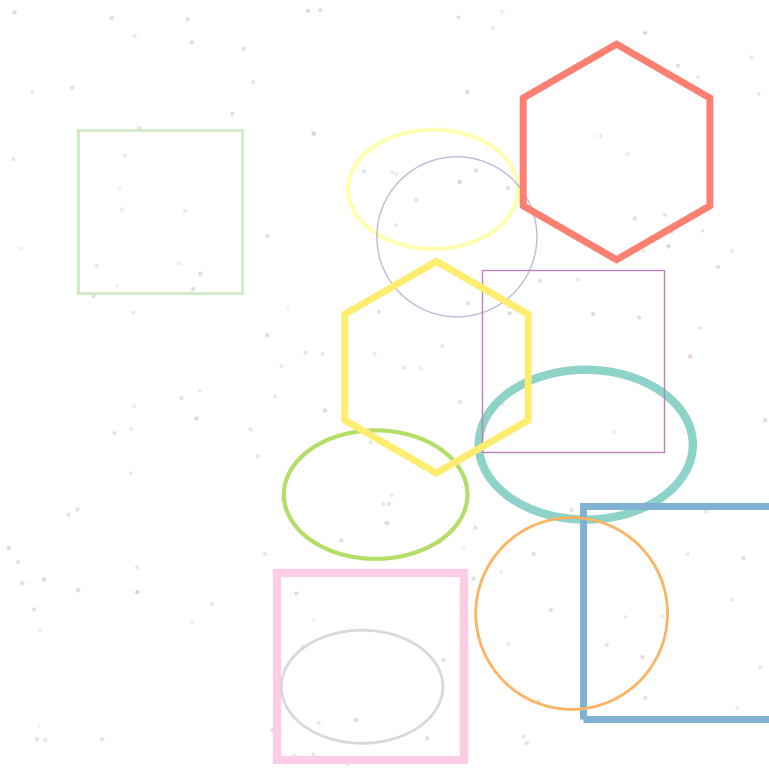[{"shape": "oval", "thickness": 3, "radius": 0.7, "center": [0.761, 0.423]}, {"shape": "oval", "thickness": 1.5, "radius": 0.55, "center": [0.562, 0.754]}, {"shape": "circle", "thickness": 0.5, "radius": 0.52, "center": [0.593, 0.692]}, {"shape": "hexagon", "thickness": 2.5, "radius": 0.7, "center": [0.801, 0.803]}, {"shape": "square", "thickness": 2.5, "radius": 0.69, "center": [0.896, 0.205]}, {"shape": "circle", "thickness": 1, "radius": 0.62, "center": [0.742, 0.203]}, {"shape": "oval", "thickness": 1.5, "radius": 0.6, "center": [0.488, 0.358]}, {"shape": "square", "thickness": 3, "radius": 0.61, "center": [0.482, 0.134]}, {"shape": "oval", "thickness": 1, "radius": 0.52, "center": [0.47, 0.108]}, {"shape": "square", "thickness": 0.5, "radius": 0.59, "center": [0.744, 0.531]}, {"shape": "square", "thickness": 1, "radius": 0.53, "center": [0.208, 0.725]}, {"shape": "hexagon", "thickness": 2.5, "radius": 0.69, "center": [0.567, 0.523]}]